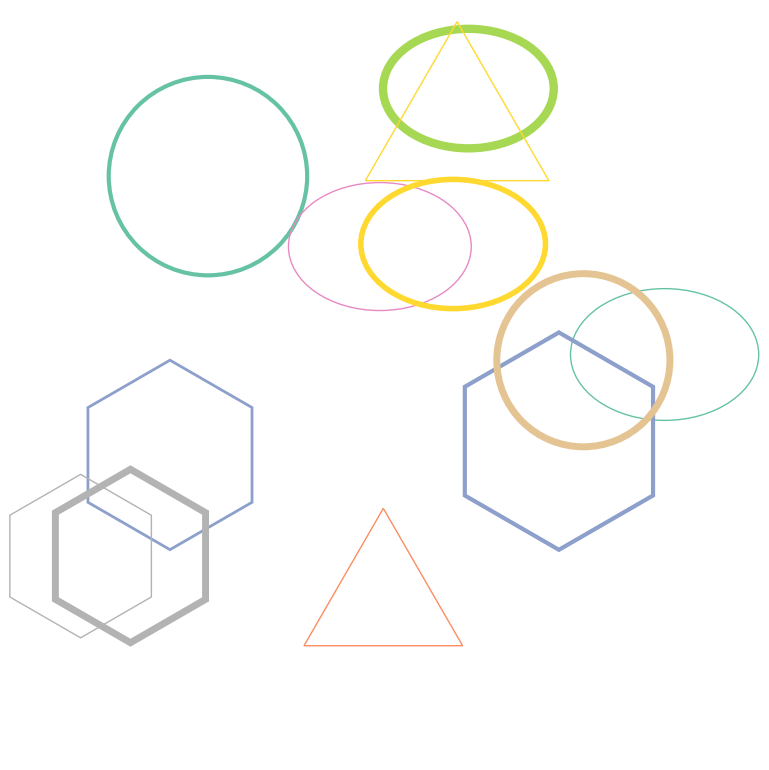[{"shape": "circle", "thickness": 1.5, "radius": 0.64, "center": [0.27, 0.771]}, {"shape": "oval", "thickness": 0.5, "radius": 0.61, "center": [0.863, 0.54]}, {"shape": "triangle", "thickness": 0.5, "radius": 0.59, "center": [0.498, 0.221]}, {"shape": "hexagon", "thickness": 1, "radius": 0.62, "center": [0.221, 0.409]}, {"shape": "hexagon", "thickness": 1.5, "radius": 0.71, "center": [0.726, 0.427]}, {"shape": "oval", "thickness": 0.5, "radius": 0.59, "center": [0.493, 0.68]}, {"shape": "oval", "thickness": 3, "radius": 0.55, "center": [0.608, 0.885]}, {"shape": "oval", "thickness": 2, "radius": 0.6, "center": [0.589, 0.683]}, {"shape": "triangle", "thickness": 0.5, "radius": 0.69, "center": [0.594, 0.834]}, {"shape": "circle", "thickness": 2.5, "radius": 0.56, "center": [0.758, 0.532]}, {"shape": "hexagon", "thickness": 0.5, "radius": 0.53, "center": [0.105, 0.278]}, {"shape": "hexagon", "thickness": 2.5, "radius": 0.56, "center": [0.169, 0.278]}]